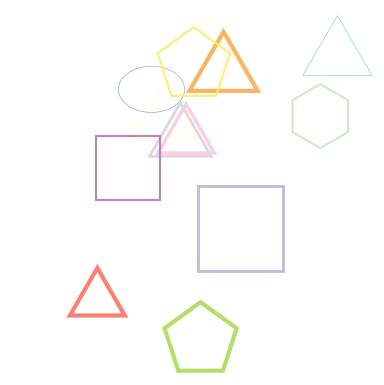[{"shape": "triangle", "thickness": 0.5, "radius": 0.52, "center": [0.876, 0.856]}, {"shape": "triangle", "thickness": 0.5, "radius": 0.48, "center": [0.429, 0.689]}, {"shape": "square", "thickness": 2, "radius": 0.55, "center": [0.624, 0.406]}, {"shape": "triangle", "thickness": 3, "radius": 0.41, "center": [0.253, 0.222]}, {"shape": "oval", "thickness": 0.5, "radius": 0.43, "center": [0.393, 0.768]}, {"shape": "triangle", "thickness": 3, "radius": 0.51, "center": [0.581, 0.815]}, {"shape": "pentagon", "thickness": 3, "radius": 0.49, "center": [0.521, 0.117]}, {"shape": "triangle", "thickness": 2.5, "radius": 0.42, "center": [0.483, 0.645]}, {"shape": "triangle", "thickness": 2, "radius": 0.46, "center": [0.469, 0.64]}, {"shape": "square", "thickness": 1.5, "radius": 0.42, "center": [0.331, 0.564]}, {"shape": "hexagon", "thickness": 1.5, "radius": 0.42, "center": [0.832, 0.698]}, {"shape": "pentagon", "thickness": 1.5, "radius": 0.49, "center": [0.503, 0.831]}]